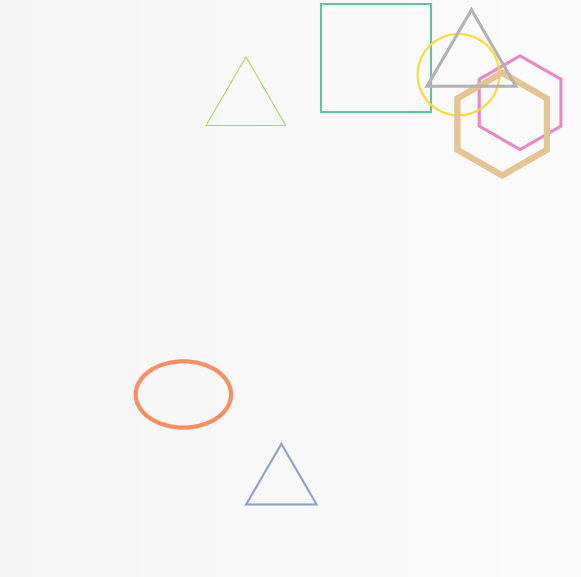[{"shape": "square", "thickness": 1, "radius": 0.47, "center": [0.647, 0.899]}, {"shape": "oval", "thickness": 2, "radius": 0.41, "center": [0.315, 0.316]}, {"shape": "triangle", "thickness": 1, "radius": 0.35, "center": [0.484, 0.161]}, {"shape": "hexagon", "thickness": 1.5, "radius": 0.41, "center": [0.895, 0.821]}, {"shape": "triangle", "thickness": 0.5, "radius": 0.4, "center": [0.423, 0.821]}, {"shape": "circle", "thickness": 1, "radius": 0.35, "center": [0.789, 0.87]}, {"shape": "hexagon", "thickness": 3, "radius": 0.44, "center": [0.864, 0.784]}, {"shape": "triangle", "thickness": 1.5, "radius": 0.44, "center": [0.811, 0.894]}]